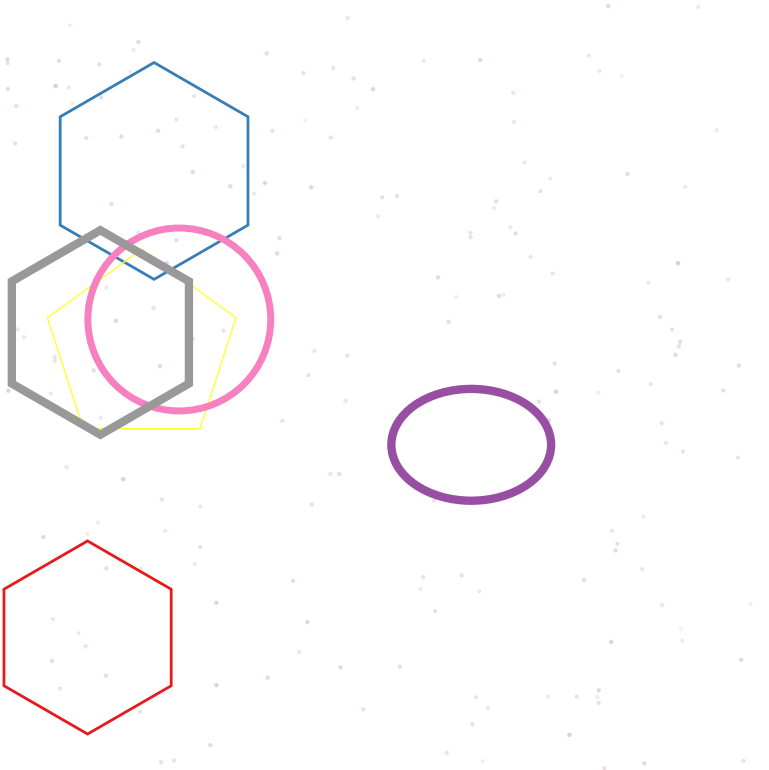[{"shape": "hexagon", "thickness": 1, "radius": 0.63, "center": [0.114, 0.172]}, {"shape": "hexagon", "thickness": 1, "radius": 0.7, "center": [0.2, 0.778]}, {"shape": "oval", "thickness": 3, "radius": 0.52, "center": [0.612, 0.422]}, {"shape": "pentagon", "thickness": 0.5, "radius": 0.64, "center": [0.184, 0.548]}, {"shape": "circle", "thickness": 2.5, "radius": 0.59, "center": [0.233, 0.585]}, {"shape": "hexagon", "thickness": 3, "radius": 0.66, "center": [0.13, 0.568]}]